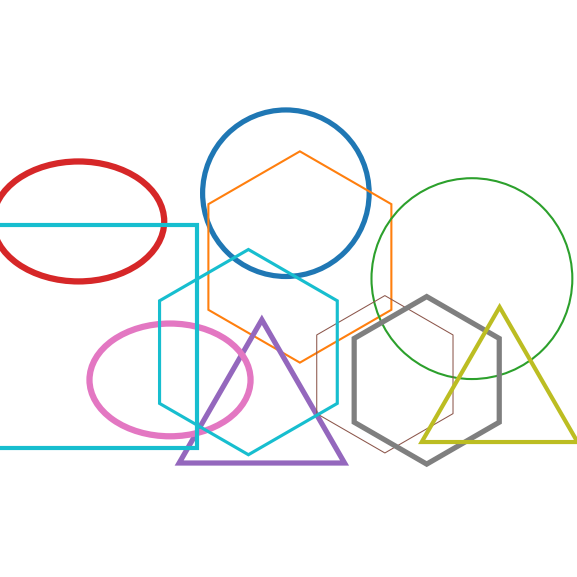[{"shape": "circle", "thickness": 2.5, "radius": 0.72, "center": [0.495, 0.665]}, {"shape": "hexagon", "thickness": 1, "radius": 0.91, "center": [0.519, 0.554]}, {"shape": "circle", "thickness": 1, "radius": 0.87, "center": [0.817, 0.517]}, {"shape": "oval", "thickness": 3, "radius": 0.74, "center": [0.136, 0.616]}, {"shape": "triangle", "thickness": 2.5, "radius": 0.83, "center": [0.453, 0.28]}, {"shape": "hexagon", "thickness": 0.5, "radius": 0.68, "center": [0.666, 0.351]}, {"shape": "oval", "thickness": 3, "radius": 0.7, "center": [0.294, 0.341]}, {"shape": "hexagon", "thickness": 2.5, "radius": 0.73, "center": [0.739, 0.341]}, {"shape": "triangle", "thickness": 2, "radius": 0.78, "center": [0.865, 0.312]}, {"shape": "hexagon", "thickness": 1.5, "radius": 0.89, "center": [0.43, 0.389]}, {"shape": "square", "thickness": 2, "radius": 0.97, "center": [0.147, 0.417]}]